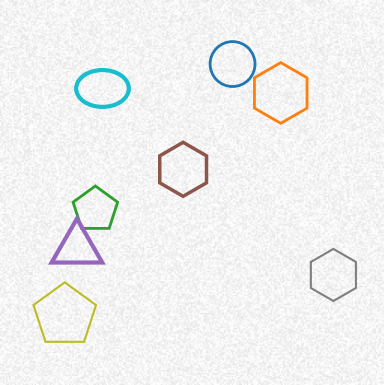[{"shape": "circle", "thickness": 2, "radius": 0.29, "center": [0.604, 0.834]}, {"shape": "hexagon", "thickness": 2, "radius": 0.39, "center": [0.729, 0.759]}, {"shape": "pentagon", "thickness": 2, "radius": 0.3, "center": [0.248, 0.456]}, {"shape": "triangle", "thickness": 3, "radius": 0.38, "center": [0.2, 0.356]}, {"shape": "hexagon", "thickness": 2.5, "radius": 0.35, "center": [0.476, 0.56]}, {"shape": "hexagon", "thickness": 1.5, "radius": 0.34, "center": [0.866, 0.286]}, {"shape": "pentagon", "thickness": 1.5, "radius": 0.43, "center": [0.168, 0.181]}, {"shape": "oval", "thickness": 3, "radius": 0.34, "center": [0.266, 0.77]}]